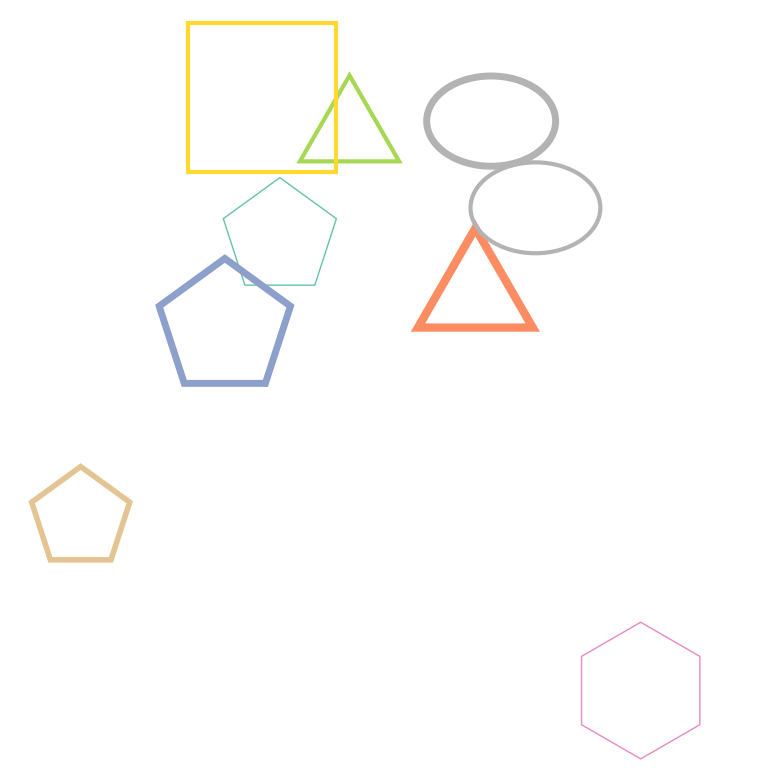[{"shape": "pentagon", "thickness": 0.5, "radius": 0.39, "center": [0.363, 0.692]}, {"shape": "triangle", "thickness": 3, "radius": 0.43, "center": [0.617, 0.618]}, {"shape": "pentagon", "thickness": 2.5, "radius": 0.45, "center": [0.292, 0.575]}, {"shape": "hexagon", "thickness": 0.5, "radius": 0.44, "center": [0.832, 0.103]}, {"shape": "triangle", "thickness": 1.5, "radius": 0.37, "center": [0.454, 0.828]}, {"shape": "square", "thickness": 1.5, "radius": 0.48, "center": [0.34, 0.873]}, {"shape": "pentagon", "thickness": 2, "radius": 0.33, "center": [0.105, 0.327]}, {"shape": "oval", "thickness": 2.5, "radius": 0.42, "center": [0.638, 0.843]}, {"shape": "oval", "thickness": 1.5, "radius": 0.42, "center": [0.695, 0.73]}]